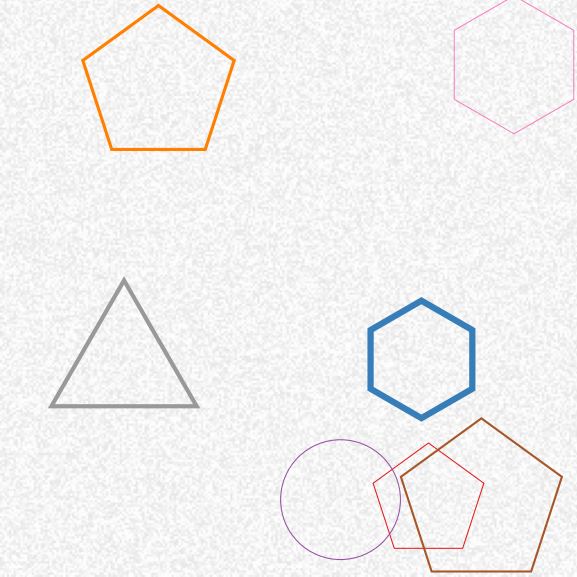[{"shape": "pentagon", "thickness": 0.5, "radius": 0.5, "center": [0.742, 0.131]}, {"shape": "hexagon", "thickness": 3, "radius": 0.51, "center": [0.73, 0.377]}, {"shape": "circle", "thickness": 0.5, "radius": 0.52, "center": [0.59, 0.134]}, {"shape": "pentagon", "thickness": 1.5, "radius": 0.69, "center": [0.274, 0.852]}, {"shape": "pentagon", "thickness": 1, "radius": 0.73, "center": [0.834, 0.128]}, {"shape": "hexagon", "thickness": 0.5, "radius": 0.6, "center": [0.89, 0.887]}, {"shape": "triangle", "thickness": 2, "radius": 0.73, "center": [0.215, 0.368]}]